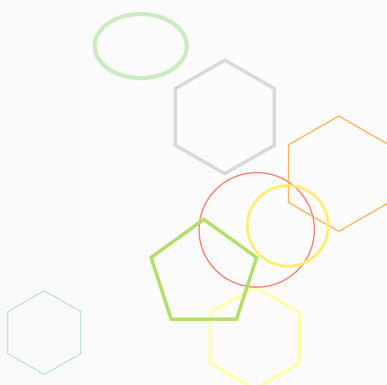[{"shape": "hexagon", "thickness": 0.5, "radius": 0.54, "center": [0.114, 0.136]}, {"shape": "hexagon", "thickness": 2.5, "radius": 0.66, "center": [0.658, 0.122]}, {"shape": "circle", "thickness": 1, "radius": 0.74, "center": [0.663, 0.403]}, {"shape": "hexagon", "thickness": 1, "radius": 0.75, "center": [0.874, 0.549]}, {"shape": "pentagon", "thickness": 2.5, "radius": 0.72, "center": [0.526, 0.287]}, {"shape": "hexagon", "thickness": 2.5, "radius": 0.74, "center": [0.58, 0.696]}, {"shape": "oval", "thickness": 3, "radius": 0.59, "center": [0.363, 0.88]}, {"shape": "circle", "thickness": 2, "radius": 0.52, "center": [0.743, 0.413]}]